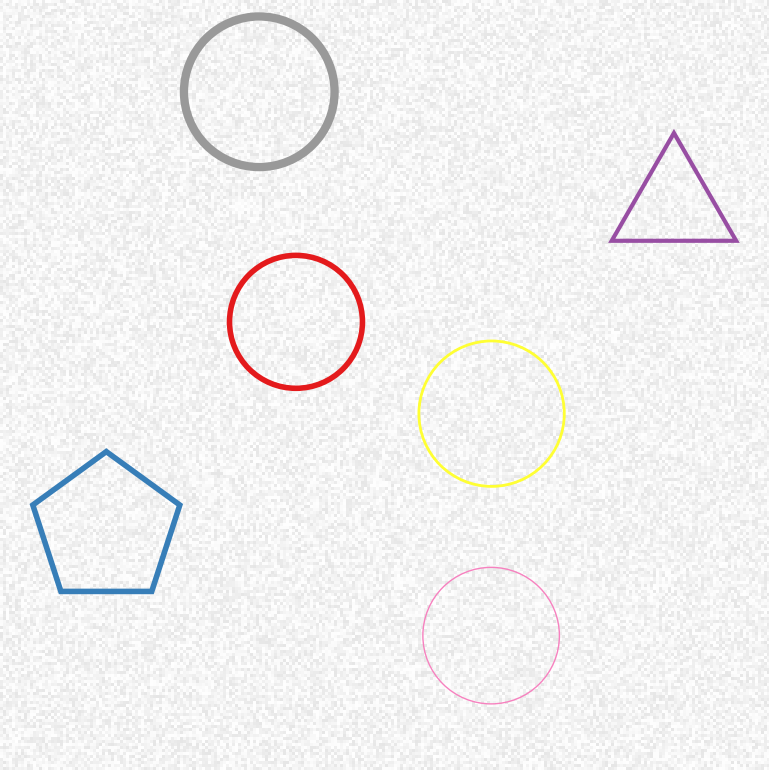[{"shape": "circle", "thickness": 2, "radius": 0.43, "center": [0.384, 0.582]}, {"shape": "pentagon", "thickness": 2, "radius": 0.5, "center": [0.138, 0.313]}, {"shape": "triangle", "thickness": 1.5, "radius": 0.47, "center": [0.875, 0.734]}, {"shape": "circle", "thickness": 1, "radius": 0.47, "center": [0.638, 0.463]}, {"shape": "circle", "thickness": 0.5, "radius": 0.44, "center": [0.638, 0.175]}, {"shape": "circle", "thickness": 3, "radius": 0.49, "center": [0.337, 0.881]}]